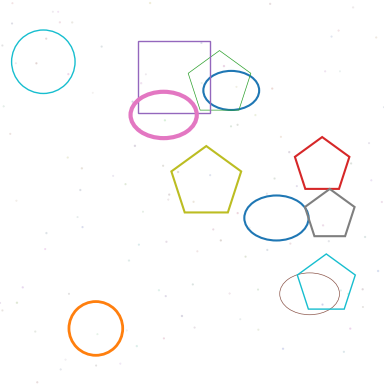[{"shape": "oval", "thickness": 1.5, "radius": 0.36, "center": [0.601, 0.765]}, {"shape": "oval", "thickness": 1.5, "radius": 0.42, "center": [0.718, 0.434]}, {"shape": "circle", "thickness": 2, "radius": 0.35, "center": [0.249, 0.147]}, {"shape": "pentagon", "thickness": 0.5, "radius": 0.43, "center": [0.57, 0.783]}, {"shape": "pentagon", "thickness": 1.5, "radius": 0.37, "center": [0.837, 0.57]}, {"shape": "square", "thickness": 1, "radius": 0.47, "center": [0.451, 0.8]}, {"shape": "oval", "thickness": 0.5, "radius": 0.39, "center": [0.804, 0.237]}, {"shape": "oval", "thickness": 3, "radius": 0.43, "center": [0.425, 0.701]}, {"shape": "pentagon", "thickness": 1.5, "radius": 0.34, "center": [0.857, 0.441]}, {"shape": "pentagon", "thickness": 1.5, "radius": 0.48, "center": [0.536, 0.525]}, {"shape": "pentagon", "thickness": 1, "radius": 0.4, "center": [0.848, 0.261]}, {"shape": "circle", "thickness": 1, "radius": 0.41, "center": [0.113, 0.84]}]